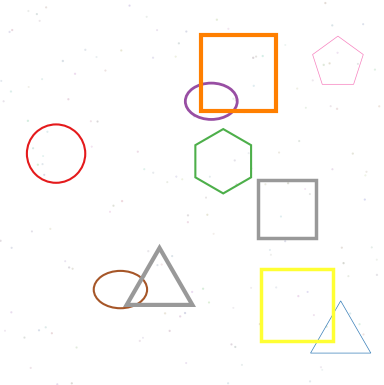[{"shape": "circle", "thickness": 1.5, "radius": 0.38, "center": [0.146, 0.601]}, {"shape": "triangle", "thickness": 0.5, "radius": 0.45, "center": [0.885, 0.128]}, {"shape": "hexagon", "thickness": 1.5, "radius": 0.42, "center": [0.58, 0.581]}, {"shape": "oval", "thickness": 2, "radius": 0.34, "center": [0.549, 0.737]}, {"shape": "square", "thickness": 3, "radius": 0.49, "center": [0.62, 0.811]}, {"shape": "square", "thickness": 2.5, "radius": 0.47, "center": [0.772, 0.209]}, {"shape": "oval", "thickness": 1.5, "radius": 0.35, "center": [0.313, 0.248]}, {"shape": "pentagon", "thickness": 0.5, "radius": 0.35, "center": [0.878, 0.837]}, {"shape": "triangle", "thickness": 3, "radius": 0.49, "center": [0.414, 0.257]}, {"shape": "square", "thickness": 2.5, "radius": 0.38, "center": [0.746, 0.457]}]